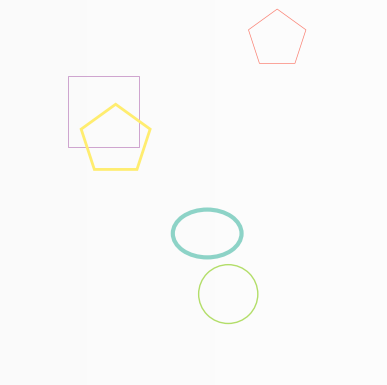[{"shape": "oval", "thickness": 3, "radius": 0.44, "center": [0.535, 0.394]}, {"shape": "pentagon", "thickness": 0.5, "radius": 0.39, "center": [0.715, 0.898]}, {"shape": "circle", "thickness": 1, "radius": 0.38, "center": [0.589, 0.236]}, {"shape": "square", "thickness": 0.5, "radius": 0.46, "center": [0.267, 0.711]}, {"shape": "pentagon", "thickness": 2, "radius": 0.47, "center": [0.298, 0.636]}]